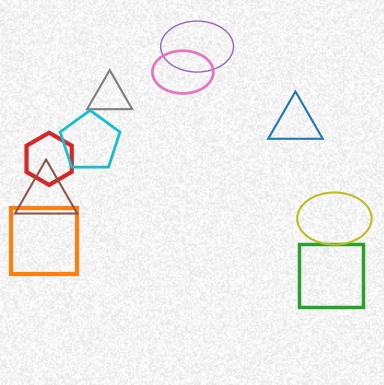[{"shape": "triangle", "thickness": 1.5, "radius": 0.41, "center": [0.767, 0.68]}, {"shape": "square", "thickness": 3, "radius": 0.43, "center": [0.114, 0.374]}, {"shape": "square", "thickness": 2.5, "radius": 0.41, "center": [0.859, 0.285]}, {"shape": "hexagon", "thickness": 3, "radius": 0.34, "center": [0.128, 0.587]}, {"shape": "oval", "thickness": 1, "radius": 0.47, "center": [0.512, 0.879]}, {"shape": "triangle", "thickness": 1.5, "radius": 0.47, "center": [0.12, 0.492]}, {"shape": "oval", "thickness": 2, "radius": 0.4, "center": [0.475, 0.813]}, {"shape": "triangle", "thickness": 1.5, "radius": 0.34, "center": [0.285, 0.75]}, {"shape": "oval", "thickness": 1.5, "radius": 0.48, "center": [0.869, 0.432]}, {"shape": "pentagon", "thickness": 2, "radius": 0.41, "center": [0.234, 0.632]}]